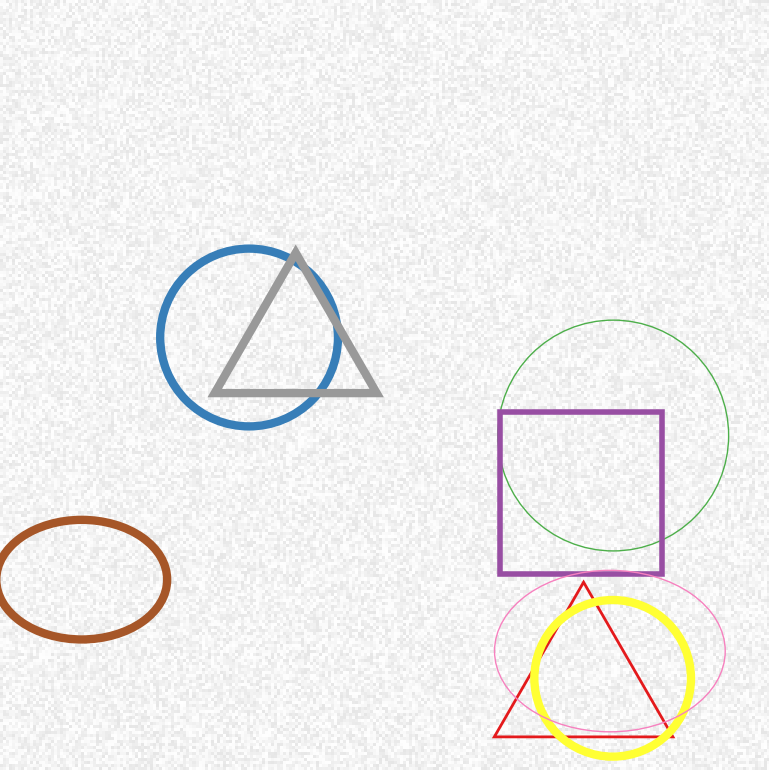[{"shape": "triangle", "thickness": 1, "radius": 0.67, "center": [0.758, 0.11]}, {"shape": "circle", "thickness": 3, "radius": 0.58, "center": [0.323, 0.562]}, {"shape": "circle", "thickness": 0.5, "radius": 0.75, "center": [0.796, 0.434]}, {"shape": "square", "thickness": 2, "radius": 0.53, "center": [0.754, 0.36]}, {"shape": "circle", "thickness": 3, "radius": 0.51, "center": [0.796, 0.119]}, {"shape": "oval", "thickness": 3, "radius": 0.55, "center": [0.106, 0.247]}, {"shape": "oval", "thickness": 0.5, "radius": 0.75, "center": [0.792, 0.154]}, {"shape": "triangle", "thickness": 3, "radius": 0.61, "center": [0.384, 0.55]}]